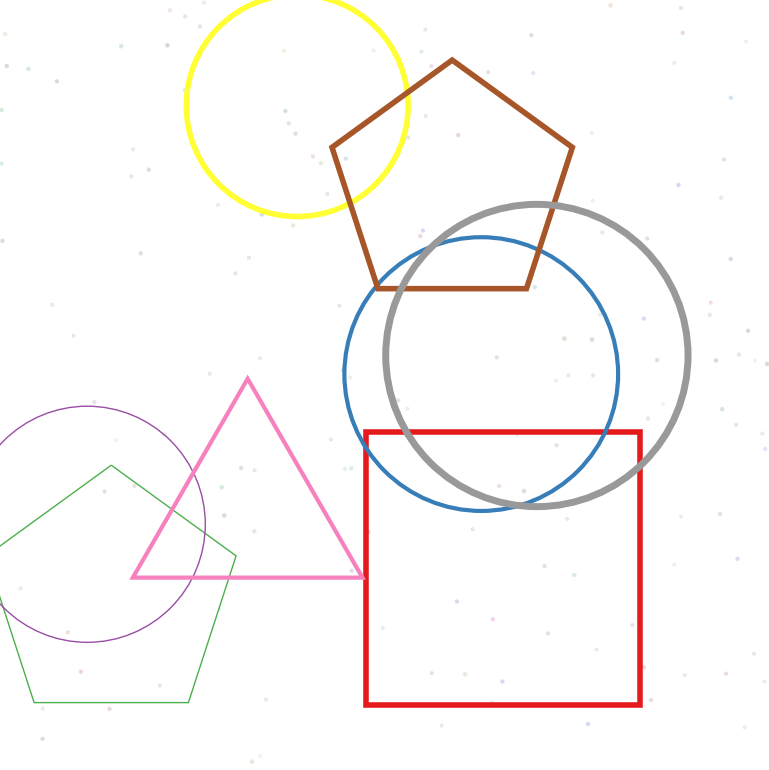[{"shape": "square", "thickness": 2, "radius": 0.89, "center": [0.653, 0.261]}, {"shape": "circle", "thickness": 1.5, "radius": 0.89, "center": [0.625, 0.514]}, {"shape": "pentagon", "thickness": 0.5, "radius": 0.85, "center": [0.144, 0.225]}, {"shape": "circle", "thickness": 0.5, "radius": 0.77, "center": [0.113, 0.319]}, {"shape": "circle", "thickness": 2, "radius": 0.72, "center": [0.386, 0.863]}, {"shape": "pentagon", "thickness": 2, "radius": 0.82, "center": [0.587, 0.758]}, {"shape": "triangle", "thickness": 1.5, "radius": 0.86, "center": [0.322, 0.336]}, {"shape": "circle", "thickness": 2.5, "radius": 0.98, "center": [0.697, 0.538]}]